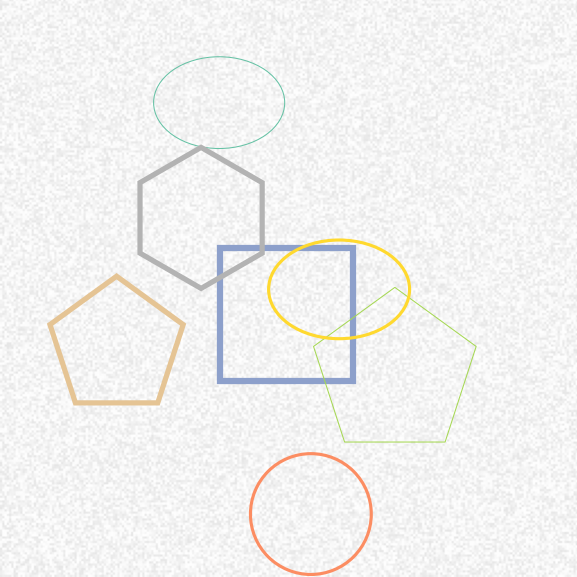[{"shape": "oval", "thickness": 0.5, "radius": 0.57, "center": [0.379, 0.821]}, {"shape": "circle", "thickness": 1.5, "radius": 0.52, "center": [0.538, 0.109]}, {"shape": "square", "thickness": 3, "radius": 0.57, "center": [0.497, 0.454]}, {"shape": "pentagon", "thickness": 0.5, "radius": 0.74, "center": [0.684, 0.353]}, {"shape": "oval", "thickness": 1.5, "radius": 0.61, "center": [0.587, 0.498]}, {"shape": "pentagon", "thickness": 2.5, "radius": 0.61, "center": [0.202, 0.4]}, {"shape": "hexagon", "thickness": 2.5, "radius": 0.61, "center": [0.348, 0.622]}]